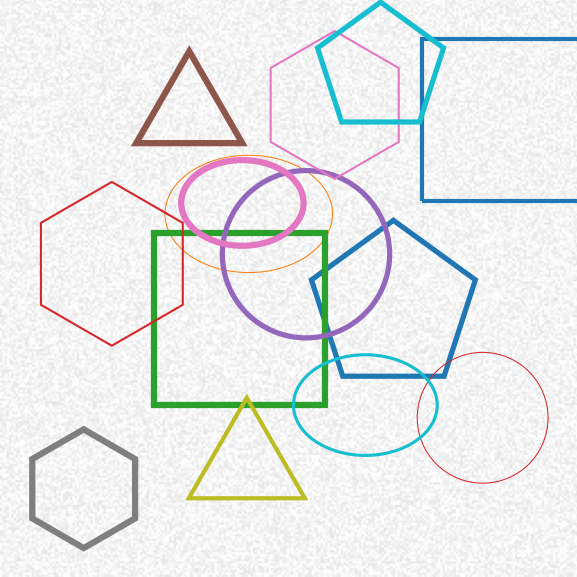[{"shape": "square", "thickness": 2, "radius": 0.7, "center": [0.87, 0.791]}, {"shape": "pentagon", "thickness": 2.5, "radius": 0.75, "center": [0.681, 0.468]}, {"shape": "oval", "thickness": 0.5, "radius": 0.73, "center": [0.431, 0.629]}, {"shape": "square", "thickness": 3, "radius": 0.74, "center": [0.414, 0.447]}, {"shape": "hexagon", "thickness": 1, "radius": 0.71, "center": [0.194, 0.542]}, {"shape": "circle", "thickness": 0.5, "radius": 0.57, "center": [0.836, 0.276]}, {"shape": "circle", "thickness": 2.5, "radius": 0.72, "center": [0.53, 0.559]}, {"shape": "triangle", "thickness": 3, "radius": 0.53, "center": [0.328, 0.804]}, {"shape": "hexagon", "thickness": 1, "radius": 0.64, "center": [0.58, 0.817]}, {"shape": "oval", "thickness": 3, "radius": 0.53, "center": [0.42, 0.648]}, {"shape": "hexagon", "thickness": 3, "radius": 0.51, "center": [0.145, 0.153]}, {"shape": "triangle", "thickness": 2, "radius": 0.58, "center": [0.427, 0.194]}, {"shape": "oval", "thickness": 1.5, "radius": 0.62, "center": [0.633, 0.298]}, {"shape": "pentagon", "thickness": 2.5, "radius": 0.57, "center": [0.659, 0.881]}]